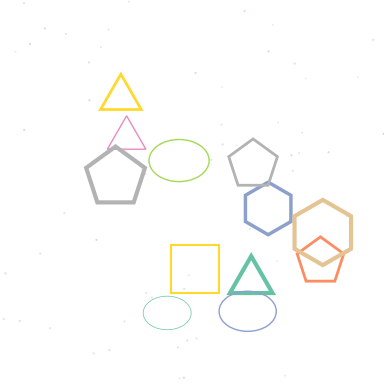[{"shape": "triangle", "thickness": 3, "radius": 0.32, "center": [0.652, 0.271]}, {"shape": "oval", "thickness": 0.5, "radius": 0.31, "center": [0.434, 0.187]}, {"shape": "pentagon", "thickness": 2, "radius": 0.32, "center": [0.832, 0.321]}, {"shape": "hexagon", "thickness": 2.5, "radius": 0.34, "center": [0.697, 0.459]}, {"shape": "oval", "thickness": 1, "radius": 0.37, "center": [0.643, 0.191]}, {"shape": "triangle", "thickness": 1, "radius": 0.29, "center": [0.329, 0.641]}, {"shape": "oval", "thickness": 1, "radius": 0.39, "center": [0.465, 0.583]}, {"shape": "square", "thickness": 1.5, "radius": 0.31, "center": [0.507, 0.301]}, {"shape": "triangle", "thickness": 2, "radius": 0.31, "center": [0.314, 0.746]}, {"shape": "hexagon", "thickness": 3, "radius": 0.42, "center": [0.838, 0.396]}, {"shape": "pentagon", "thickness": 3, "radius": 0.4, "center": [0.3, 0.539]}, {"shape": "pentagon", "thickness": 2, "radius": 0.33, "center": [0.657, 0.573]}]